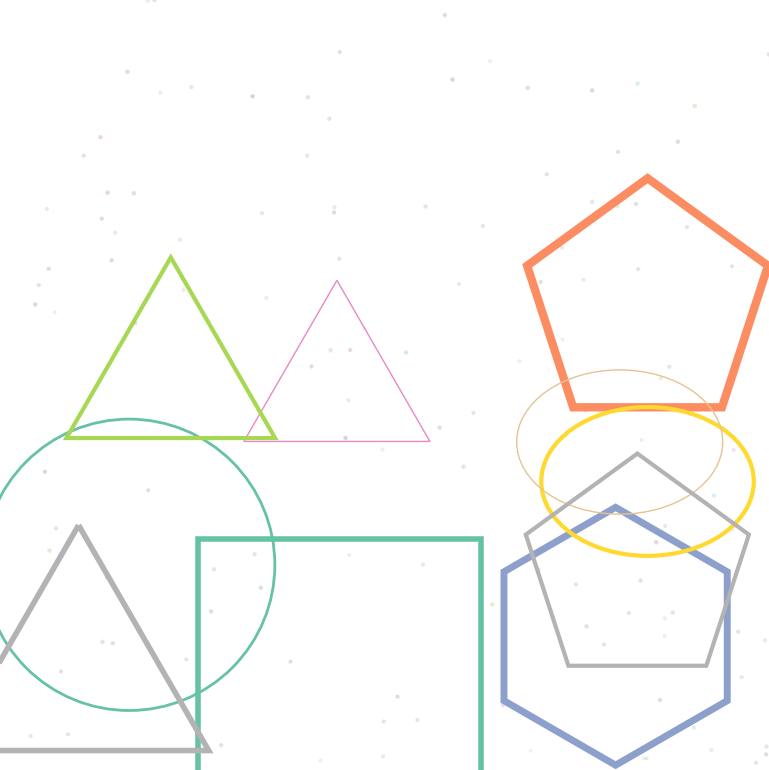[{"shape": "circle", "thickness": 1, "radius": 0.95, "center": [0.168, 0.266]}, {"shape": "square", "thickness": 2, "radius": 0.92, "center": [0.44, 0.117]}, {"shape": "pentagon", "thickness": 3, "radius": 0.82, "center": [0.841, 0.604]}, {"shape": "hexagon", "thickness": 2.5, "radius": 0.84, "center": [0.799, 0.174]}, {"shape": "triangle", "thickness": 0.5, "radius": 0.7, "center": [0.438, 0.496]}, {"shape": "triangle", "thickness": 1.5, "radius": 0.78, "center": [0.222, 0.509]}, {"shape": "oval", "thickness": 1.5, "radius": 0.69, "center": [0.841, 0.375]}, {"shape": "oval", "thickness": 0.5, "radius": 0.67, "center": [0.805, 0.426]}, {"shape": "pentagon", "thickness": 1.5, "radius": 0.76, "center": [0.828, 0.259]}, {"shape": "triangle", "thickness": 2, "radius": 0.98, "center": [0.102, 0.123]}]